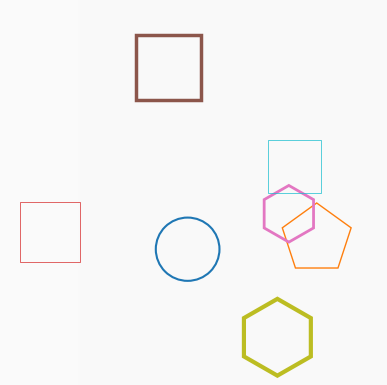[{"shape": "circle", "thickness": 1.5, "radius": 0.41, "center": [0.484, 0.353]}, {"shape": "pentagon", "thickness": 1, "radius": 0.47, "center": [0.817, 0.379]}, {"shape": "square", "thickness": 0.5, "radius": 0.39, "center": [0.129, 0.397]}, {"shape": "square", "thickness": 2.5, "radius": 0.42, "center": [0.434, 0.824]}, {"shape": "hexagon", "thickness": 2, "radius": 0.37, "center": [0.745, 0.445]}, {"shape": "hexagon", "thickness": 3, "radius": 0.5, "center": [0.716, 0.124]}, {"shape": "square", "thickness": 0.5, "radius": 0.34, "center": [0.76, 0.567]}]